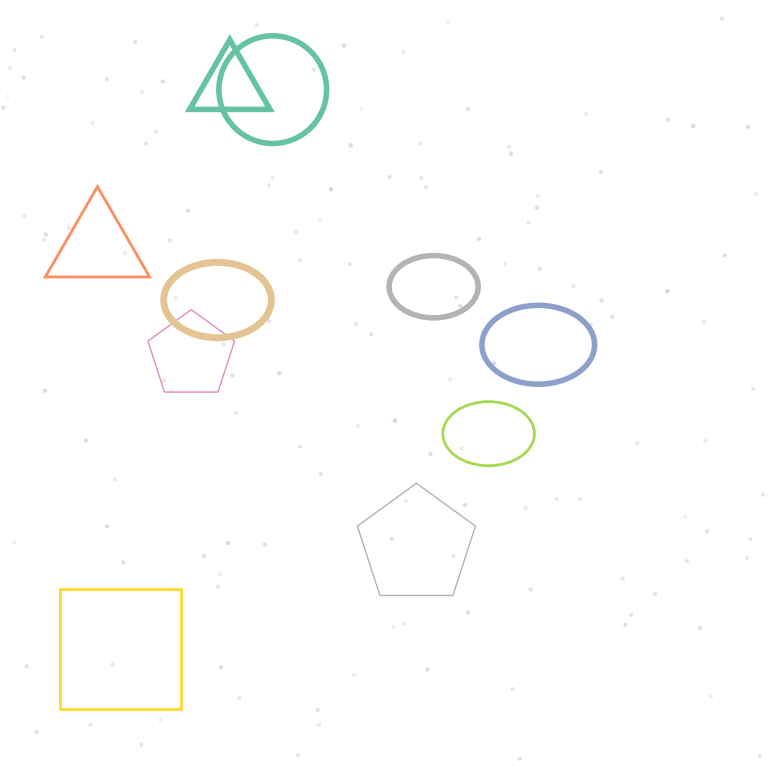[{"shape": "triangle", "thickness": 2, "radius": 0.3, "center": [0.298, 0.888]}, {"shape": "circle", "thickness": 2, "radius": 0.35, "center": [0.354, 0.884]}, {"shape": "triangle", "thickness": 1, "radius": 0.39, "center": [0.127, 0.679]}, {"shape": "oval", "thickness": 2, "radius": 0.37, "center": [0.699, 0.552]}, {"shape": "pentagon", "thickness": 0.5, "radius": 0.3, "center": [0.248, 0.539]}, {"shape": "oval", "thickness": 1, "radius": 0.3, "center": [0.635, 0.437]}, {"shape": "square", "thickness": 1, "radius": 0.39, "center": [0.156, 0.157]}, {"shape": "oval", "thickness": 2.5, "radius": 0.35, "center": [0.282, 0.61]}, {"shape": "oval", "thickness": 2, "radius": 0.29, "center": [0.563, 0.628]}, {"shape": "pentagon", "thickness": 0.5, "radius": 0.4, "center": [0.541, 0.292]}]